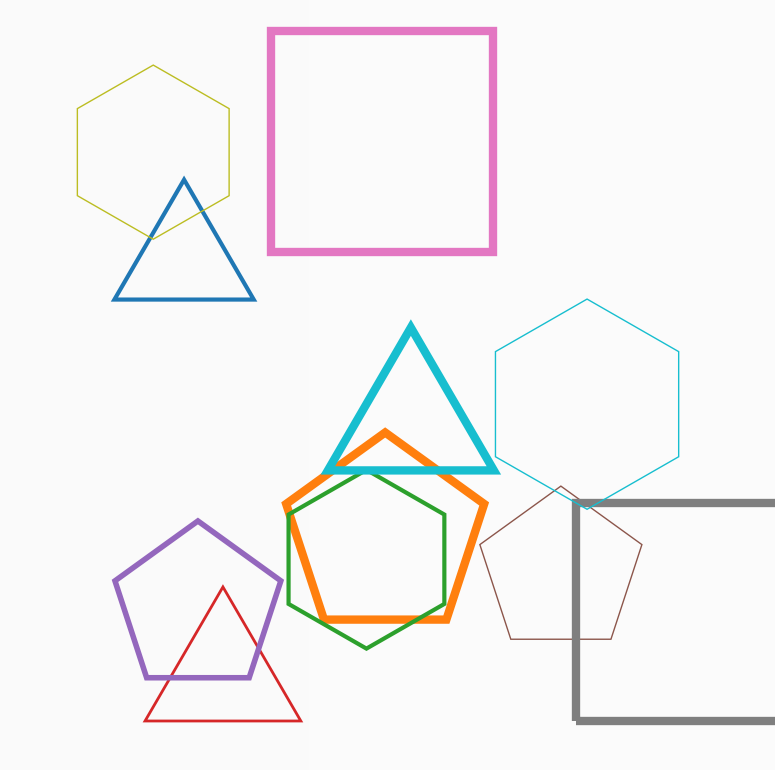[{"shape": "triangle", "thickness": 1.5, "radius": 0.52, "center": [0.238, 0.663]}, {"shape": "pentagon", "thickness": 3, "radius": 0.67, "center": [0.497, 0.304]}, {"shape": "hexagon", "thickness": 1.5, "radius": 0.58, "center": [0.473, 0.274]}, {"shape": "triangle", "thickness": 1, "radius": 0.58, "center": [0.288, 0.122]}, {"shape": "pentagon", "thickness": 2, "radius": 0.56, "center": [0.255, 0.211]}, {"shape": "pentagon", "thickness": 0.5, "radius": 0.55, "center": [0.724, 0.259]}, {"shape": "square", "thickness": 3, "radius": 0.72, "center": [0.493, 0.816]}, {"shape": "square", "thickness": 3, "radius": 0.71, "center": [0.884, 0.206]}, {"shape": "hexagon", "thickness": 0.5, "radius": 0.57, "center": [0.198, 0.802]}, {"shape": "hexagon", "thickness": 0.5, "radius": 0.68, "center": [0.758, 0.475]}, {"shape": "triangle", "thickness": 3, "radius": 0.62, "center": [0.53, 0.451]}]